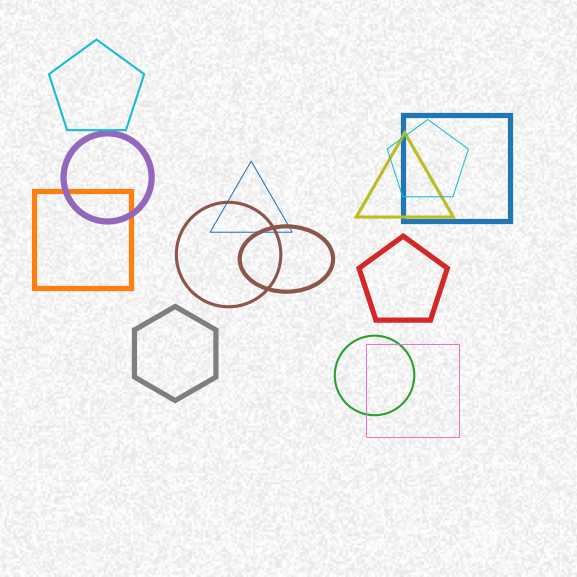[{"shape": "square", "thickness": 2.5, "radius": 0.46, "center": [0.79, 0.708]}, {"shape": "triangle", "thickness": 0.5, "radius": 0.41, "center": [0.435, 0.638]}, {"shape": "square", "thickness": 2.5, "radius": 0.42, "center": [0.143, 0.584]}, {"shape": "circle", "thickness": 1, "radius": 0.34, "center": [0.649, 0.349]}, {"shape": "pentagon", "thickness": 2.5, "radius": 0.4, "center": [0.698, 0.51]}, {"shape": "circle", "thickness": 3, "radius": 0.38, "center": [0.186, 0.692]}, {"shape": "oval", "thickness": 2, "radius": 0.4, "center": [0.496, 0.551]}, {"shape": "circle", "thickness": 1.5, "radius": 0.45, "center": [0.396, 0.558]}, {"shape": "square", "thickness": 0.5, "radius": 0.4, "center": [0.714, 0.323]}, {"shape": "hexagon", "thickness": 2.5, "radius": 0.41, "center": [0.303, 0.387]}, {"shape": "triangle", "thickness": 1.5, "radius": 0.49, "center": [0.701, 0.672]}, {"shape": "pentagon", "thickness": 0.5, "radius": 0.37, "center": [0.741, 0.718]}, {"shape": "pentagon", "thickness": 1, "radius": 0.43, "center": [0.167, 0.844]}]